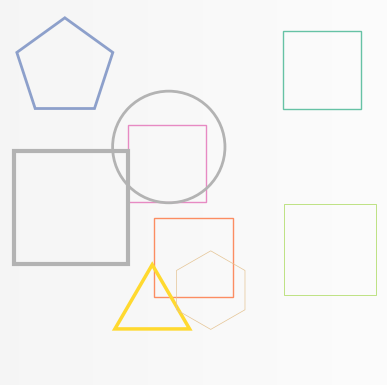[{"shape": "square", "thickness": 1, "radius": 0.5, "center": [0.831, 0.818]}, {"shape": "square", "thickness": 1, "radius": 0.51, "center": [0.499, 0.331]}, {"shape": "pentagon", "thickness": 2, "radius": 0.65, "center": [0.167, 0.823]}, {"shape": "square", "thickness": 1, "radius": 0.5, "center": [0.431, 0.576]}, {"shape": "square", "thickness": 0.5, "radius": 0.59, "center": [0.851, 0.353]}, {"shape": "triangle", "thickness": 2.5, "radius": 0.56, "center": [0.393, 0.201]}, {"shape": "hexagon", "thickness": 0.5, "radius": 0.51, "center": [0.544, 0.246]}, {"shape": "circle", "thickness": 2, "radius": 0.72, "center": [0.436, 0.618]}, {"shape": "square", "thickness": 3, "radius": 0.73, "center": [0.184, 0.461]}]